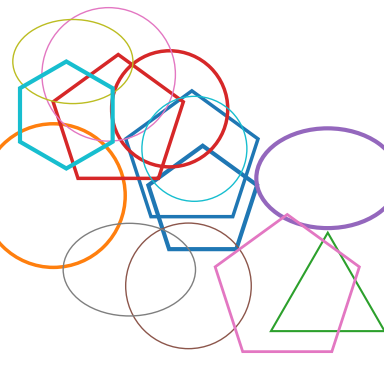[{"shape": "pentagon", "thickness": 2.5, "radius": 0.9, "center": [0.498, 0.583]}, {"shape": "pentagon", "thickness": 3, "radius": 0.74, "center": [0.526, 0.473]}, {"shape": "circle", "thickness": 2.5, "radius": 0.93, "center": [0.139, 0.492]}, {"shape": "triangle", "thickness": 1.5, "radius": 0.85, "center": [0.851, 0.225]}, {"shape": "circle", "thickness": 2.5, "radius": 0.75, "center": [0.441, 0.717]}, {"shape": "pentagon", "thickness": 2.5, "radius": 0.89, "center": [0.307, 0.681]}, {"shape": "oval", "thickness": 3, "radius": 0.93, "center": [0.851, 0.537]}, {"shape": "circle", "thickness": 1, "radius": 0.82, "center": [0.49, 0.257]}, {"shape": "circle", "thickness": 1, "radius": 0.87, "center": [0.282, 0.807]}, {"shape": "pentagon", "thickness": 2, "radius": 0.98, "center": [0.746, 0.246]}, {"shape": "oval", "thickness": 1, "radius": 0.86, "center": [0.336, 0.3]}, {"shape": "oval", "thickness": 1, "radius": 0.78, "center": [0.189, 0.84]}, {"shape": "circle", "thickness": 1, "radius": 0.68, "center": [0.505, 0.613]}, {"shape": "hexagon", "thickness": 3, "radius": 0.69, "center": [0.172, 0.701]}]